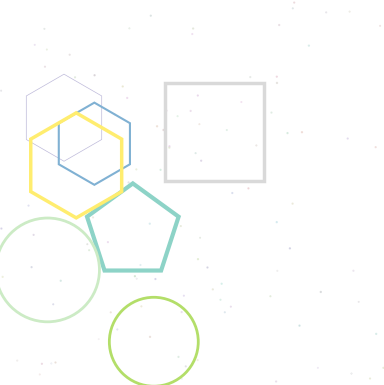[{"shape": "pentagon", "thickness": 3, "radius": 0.63, "center": [0.345, 0.398]}, {"shape": "hexagon", "thickness": 0.5, "radius": 0.57, "center": [0.166, 0.694]}, {"shape": "hexagon", "thickness": 1.5, "radius": 0.53, "center": [0.245, 0.627]}, {"shape": "circle", "thickness": 2, "radius": 0.58, "center": [0.399, 0.112]}, {"shape": "square", "thickness": 2.5, "radius": 0.64, "center": [0.557, 0.658]}, {"shape": "circle", "thickness": 2, "radius": 0.67, "center": [0.124, 0.299]}, {"shape": "hexagon", "thickness": 2.5, "radius": 0.68, "center": [0.198, 0.57]}]